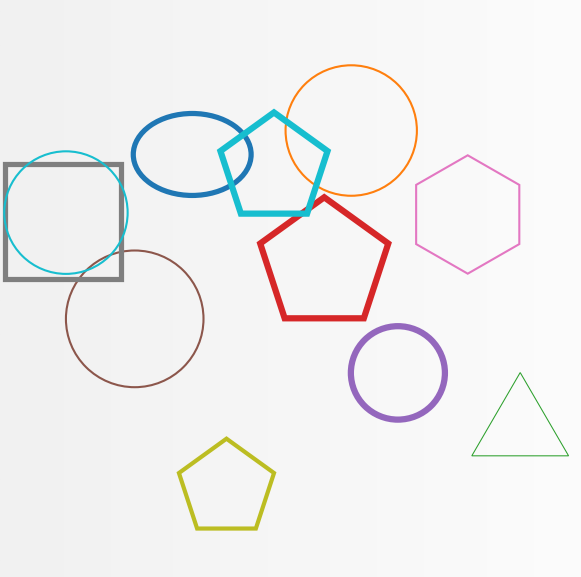[{"shape": "oval", "thickness": 2.5, "radius": 0.51, "center": [0.331, 0.732]}, {"shape": "circle", "thickness": 1, "radius": 0.56, "center": [0.604, 0.773]}, {"shape": "triangle", "thickness": 0.5, "radius": 0.48, "center": [0.895, 0.258]}, {"shape": "pentagon", "thickness": 3, "radius": 0.58, "center": [0.558, 0.542]}, {"shape": "circle", "thickness": 3, "radius": 0.4, "center": [0.685, 0.353]}, {"shape": "circle", "thickness": 1, "radius": 0.59, "center": [0.232, 0.447]}, {"shape": "hexagon", "thickness": 1, "radius": 0.51, "center": [0.805, 0.628]}, {"shape": "square", "thickness": 2.5, "radius": 0.5, "center": [0.108, 0.615]}, {"shape": "pentagon", "thickness": 2, "radius": 0.43, "center": [0.39, 0.153]}, {"shape": "circle", "thickness": 1, "radius": 0.53, "center": [0.113, 0.631]}, {"shape": "pentagon", "thickness": 3, "radius": 0.48, "center": [0.471, 0.708]}]